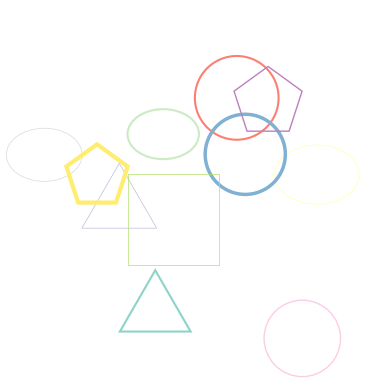[{"shape": "triangle", "thickness": 1.5, "radius": 0.53, "center": [0.403, 0.192]}, {"shape": "oval", "thickness": 0.5, "radius": 0.55, "center": [0.823, 0.546]}, {"shape": "triangle", "thickness": 0.5, "radius": 0.56, "center": [0.31, 0.463]}, {"shape": "circle", "thickness": 1.5, "radius": 0.54, "center": [0.615, 0.746]}, {"shape": "circle", "thickness": 2.5, "radius": 0.52, "center": [0.637, 0.599]}, {"shape": "square", "thickness": 0.5, "radius": 0.59, "center": [0.451, 0.429]}, {"shape": "circle", "thickness": 1, "radius": 0.5, "center": [0.785, 0.121]}, {"shape": "oval", "thickness": 0.5, "radius": 0.49, "center": [0.115, 0.598]}, {"shape": "pentagon", "thickness": 1, "radius": 0.46, "center": [0.696, 0.734]}, {"shape": "oval", "thickness": 1.5, "radius": 0.46, "center": [0.424, 0.652]}, {"shape": "pentagon", "thickness": 3, "radius": 0.42, "center": [0.252, 0.542]}]